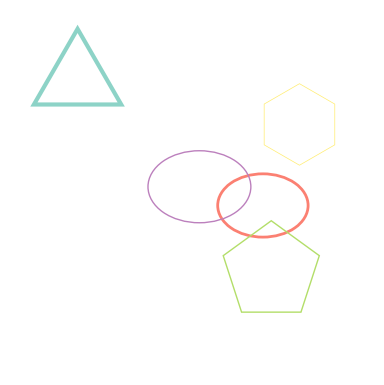[{"shape": "triangle", "thickness": 3, "radius": 0.65, "center": [0.201, 0.794]}, {"shape": "oval", "thickness": 2, "radius": 0.59, "center": [0.683, 0.466]}, {"shape": "pentagon", "thickness": 1, "radius": 0.66, "center": [0.705, 0.295]}, {"shape": "oval", "thickness": 1, "radius": 0.67, "center": [0.518, 0.515]}, {"shape": "hexagon", "thickness": 0.5, "radius": 0.53, "center": [0.778, 0.677]}]